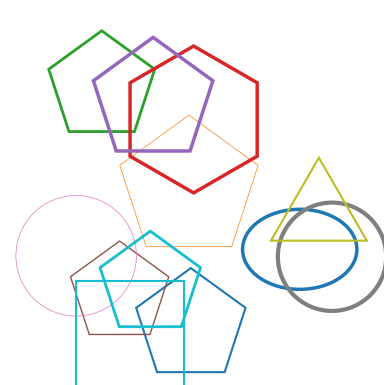[{"shape": "oval", "thickness": 2.5, "radius": 0.74, "center": [0.779, 0.352]}, {"shape": "pentagon", "thickness": 1.5, "radius": 0.75, "center": [0.496, 0.154]}, {"shape": "pentagon", "thickness": 0.5, "radius": 0.94, "center": [0.491, 0.512]}, {"shape": "pentagon", "thickness": 2, "radius": 0.72, "center": [0.264, 0.775]}, {"shape": "hexagon", "thickness": 2.5, "radius": 0.95, "center": [0.503, 0.69]}, {"shape": "pentagon", "thickness": 2.5, "radius": 0.82, "center": [0.398, 0.74]}, {"shape": "pentagon", "thickness": 1, "radius": 0.67, "center": [0.311, 0.24]}, {"shape": "circle", "thickness": 0.5, "radius": 0.78, "center": [0.198, 0.336]}, {"shape": "circle", "thickness": 3, "radius": 0.7, "center": [0.862, 0.333]}, {"shape": "triangle", "thickness": 1.5, "radius": 0.72, "center": [0.828, 0.447]}, {"shape": "square", "thickness": 1.5, "radius": 0.7, "center": [0.337, 0.13]}, {"shape": "pentagon", "thickness": 2, "radius": 0.69, "center": [0.39, 0.262]}]